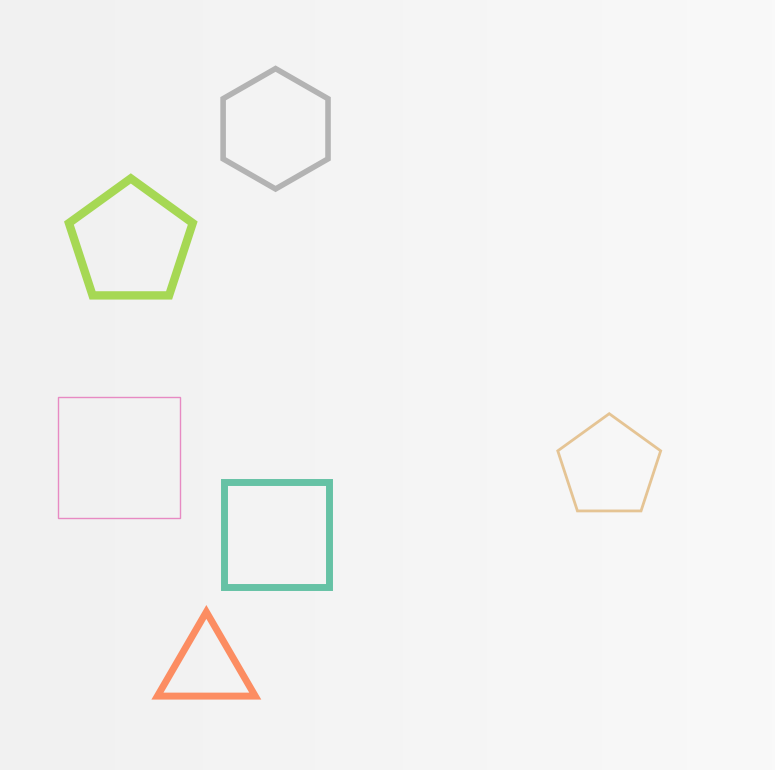[{"shape": "square", "thickness": 2.5, "radius": 0.34, "center": [0.357, 0.306]}, {"shape": "triangle", "thickness": 2.5, "radius": 0.36, "center": [0.266, 0.132]}, {"shape": "square", "thickness": 0.5, "radius": 0.39, "center": [0.154, 0.406]}, {"shape": "pentagon", "thickness": 3, "radius": 0.42, "center": [0.169, 0.684]}, {"shape": "pentagon", "thickness": 1, "radius": 0.35, "center": [0.786, 0.393]}, {"shape": "hexagon", "thickness": 2, "radius": 0.39, "center": [0.356, 0.833]}]